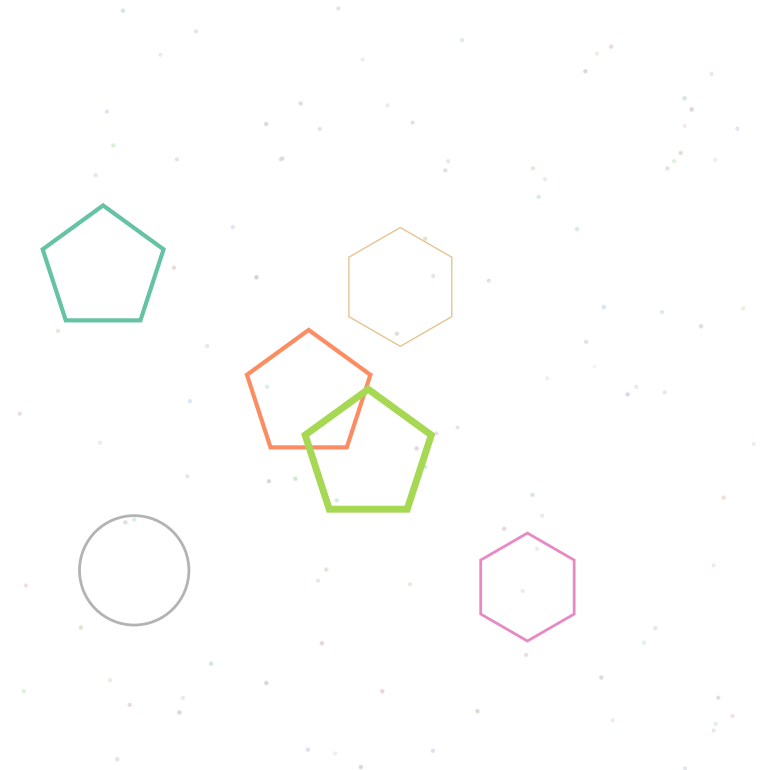[{"shape": "pentagon", "thickness": 1.5, "radius": 0.41, "center": [0.134, 0.651]}, {"shape": "pentagon", "thickness": 1.5, "radius": 0.42, "center": [0.401, 0.487]}, {"shape": "hexagon", "thickness": 1, "radius": 0.35, "center": [0.685, 0.238]}, {"shape": "pentagon", "thickness": 2.5, "radius": 0.43, "center": [0.478, 0.408]}, {"shape": "hexagon", "thickness": 0.5, "radius": 0.39, "center": [0.52, 0.627]}, {"shape": "circle", "thickness": 1, "radius": 0.36, "center": [0.174, 0.259]}]